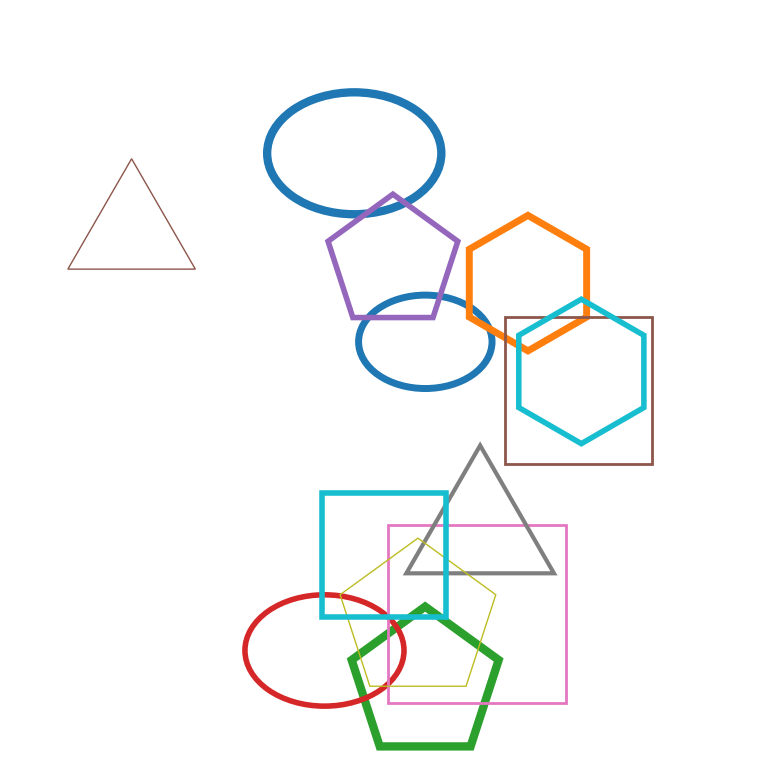[{"shape": "oval", "thickness": 2.5, "radius": 0.43, "center": [0.552, 0.556]}, {"shape": "oval", "thickness": 3, "radius": 0.57, "center": [0.46, 0.801]}, {"shape": "hexagon", "thickness": 2.5, "radius": 0.44, "center": [0.686, 0.632]}, {"shape": "pentagon", "thickness": 3, "radius": 0.5, "center": [0.552, 0.112]}, {"shape": "oval", "thickness": 2, "radius": 0.52, "center": [0.421, 0.155]}, {"shape": "pentagon", "thickness": 2, "radius": 0.44, "center": [0.51, 0.659]}, {"shape": "triangle", "thickness": 0.5, "radius": 0.48, "center": [0.171, 0.698]}, {"shape": "square", "thickness": 1, "radius": 0.48, "center": [0.752, 0.493]}, {"shape": "square", "thickness": 1, "radius": 0.58, "center": [0.619, 0.203]}, {"shape": "triangle", "thickness": 1.5, "radius": 0.55, "center": [0.624, 0.311]}, {"shape": "pentagon", "thickness": 0.5, "radius": 0.53, "center": [0.543, 0.195]}, {"shape": "hexagon", "thickness": 2, "radius": 0.47, "center": [0.755, 0.518]}, {"shape": "square", "thickness": 2, "radius": 0.4, "center": [0.499, 0.279]}]